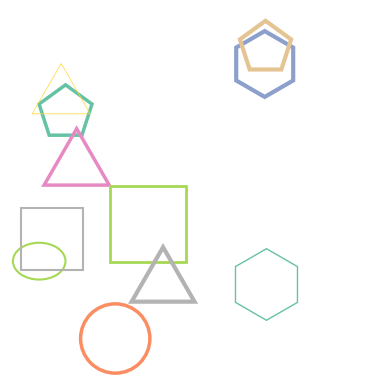[{"shape": "pentagon", "thickness": 2.5, "radius": 0.36, "center": [0.17, 0.707]}, {"shape": "hexagon", "thickness": 1, "radius": 0.46, "center": [0.692, 0.261]}, {"shape": "circle", "thickness": 2.5, "radius": 0.45, "center": [0.299, 0.121]}, {"shape": "hexagon", "thickness": 3, "radius": 0.43, "center": [0.688, 0.834]}, {"shape": "triangle", "thickness": 2.5, "radius": 0.49, "center": [0.199, 0.568]}, {"shape": "oval", "thickness": 1.5, "radius": 0.34, "center": [0.102, 0.322]}, {"shape": "square", "thickness": 2, "radius": 0.49, "center": [0.385, 0.418]}, {"shape": "triangle", "thickness": 0.5, "radius": 0.44, "center": [0.159, 0.748]}, {"shape": "pentagon", "thickness": 3, "radius": 0.35, "center": [0.69, 0.876]}, {"shape": "triangle", "thickness": 3, "radius": 0.47, "center": [0.424, 0.264]}, {"shape": "square", "thickness": 1.5, "radius": 0.41, "center": [0.135, 0.379]}]